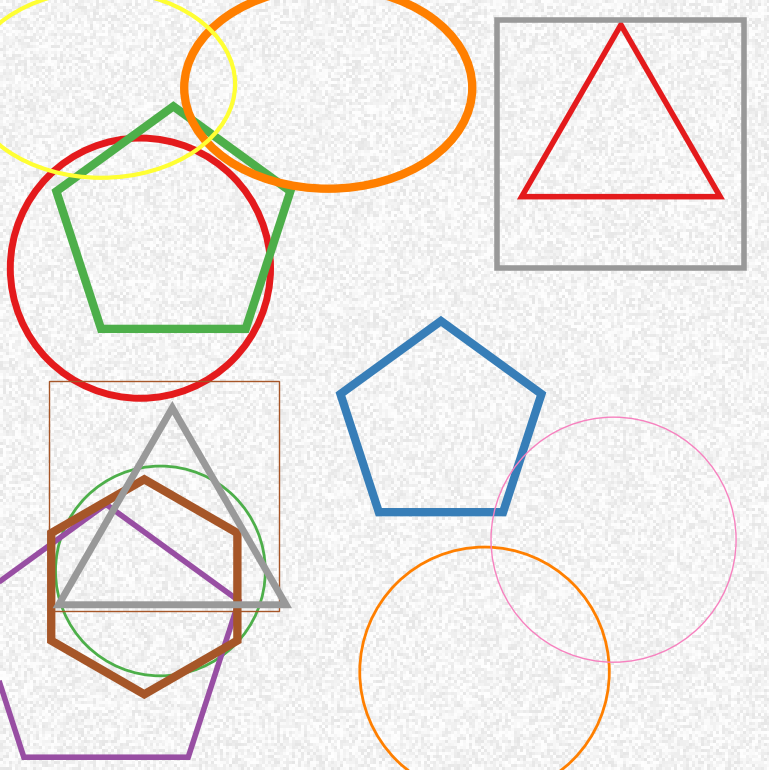[{"shape": "triangle", "thickness": 2, "radius": 0.74, "center": [0.806, 0.819]}, {"shape": "circle", "thickness": 2.5, "radius": 0.84, "center": [0.182, 0.652]}, {"shape": "pentagon", "thickness": 3, "radius": 0.69, "center": [0.573, 0.446]}, {"shape": "pentagon", "thickness": 3, "radius": 0.8, "center": [0.225, 0.702]}, {"shape": "circle", "thickness": 1, "radius": 0.68, "center": [0.208, 0.258]}, {"shape": "pentagon", "thickness": 2, "radius": 0.91, "center": [0.138, 0.164]}, {"shape": "oval", "thickness": 3, "radius": 0.94, "center": [0.426, 0.886]}, {"shape": "circle", "thickness": 1, "radius": 0.81, "center": [0.629, 0.128]}, {"shape": "oval", "thickness": 1.5, "radius": 0.87, "center": [0.132, 0.891]}, {"shape": "square", "thickness": 0.5, "radius": 0.75, "center": [0.213, 0.356]}, {"shape": "hexagon", "thickness": 3, "radius": 0.7, "center": [0.187, 0.238]}, {"shape": "circle", "thickness": 0.5, "radius": 0.8, "center": [0.797, 0.299]}, {"shape": "triangle", "thickness": 2.5, "radius": 0.85, "center": [0.224, 0.3]}, {"shape": "square", "thickness": 2, "radius": 0.8, "center": [0.806, 0.813]}]